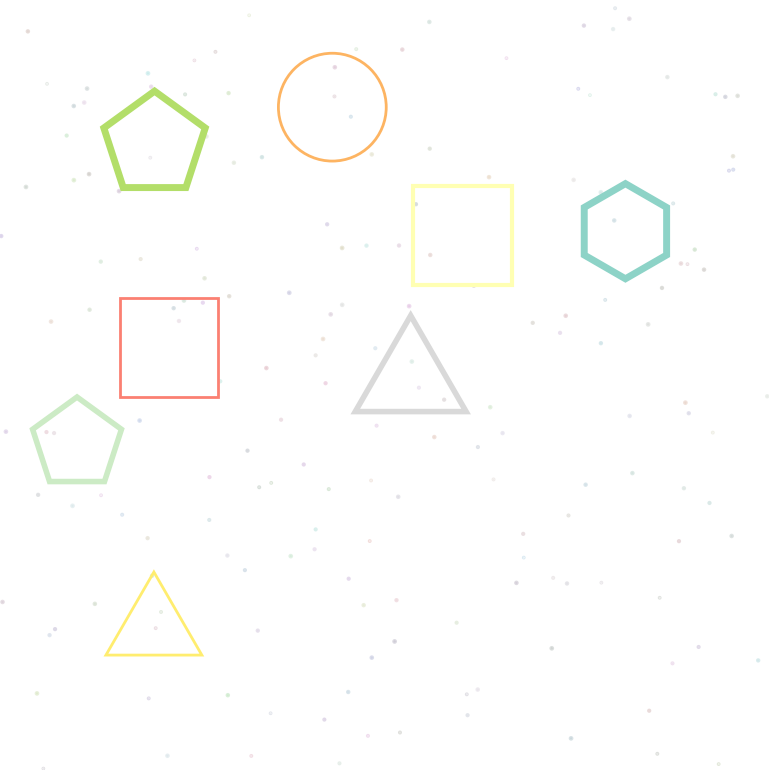[{"shape": "hexagon", "thickness": 2.5, "radius": 0.31, "center": [0.812, 0.7]}, {"shape": "square", "thickness": 1.5, "radius": 0.32, "center": [0.601, 0.694]}, {"shape": "square", "thickness": 1, "radius": 0.32, "center": [0.22, 0.549]}, {"shape": "circle", "thickness": 1, "radius": 0.35, "center": [0.432, 0.861]}, {"shape": "pentagon", "thickness": 2.5, "radius": 0.35, "center": [0.201, 0.812]}, {"shape": "triangle", "thickness": 2, "radius": 0.42, "center": [0.533, 0.507]}, {"shape": "pentagon", "thickness": 2, "radius": 0.3, "center": [0.1, 0.424]}, {"shape": "triangle", "thickness": 1, "radius": 0.36, "center": [0.2, 0.185]}]